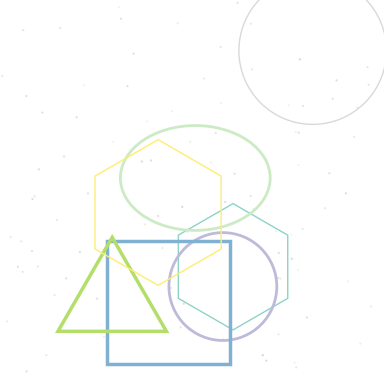[{"shape": "hexagon", "thickness": 1, "radius": 0.82, "center": [0.605, 0.307]}, {"shape": "circle", "thickness": 2, "radius": 0.7, "center": [0.579, 0.256]}, {"shape": "square", "thickness": 2.5, "radius": 0.8, "center": [0.438, 0.214]}, {"shape": "triangle", "thickness": 2.5, "radius": 0.81, "center": [0.291, 0.221]}, {"shape": "circle", "thickness": 1, "radius": 0.96, "center": [0.812, 0.869]}, {"shape": "oval", "thickness": 2, "radius": 0.97, "center": [0.507, 0.538]}, {"shape": "hexagon", "thickness": 1, "radius": 0.95, "center": [0.411, 0.448]}]